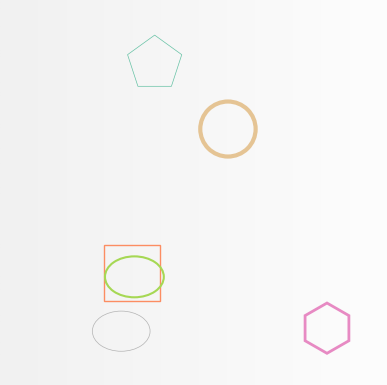[{"shape": "pentagon", "thickness": 0.5, "radius": 0.37, "center": [0.399, 0.835]}, {"shape": "square", "thickness": 1, "radius": 0.36, "center": [0.341, 0.291]}, {"shape": "hexagon", "thickness": 2, "radius": 0.33, "center": [0.844, 0.148]}, {"shape": "oval", "thickness": 1.5, "radius": 0.38, "center": [0.347, 0.281]}, {"shape": "circle", "thickness": 3, "radius": 0.36, "center": [0.588, 0.665]}, {"shape": "oval", "thickness": 0.5, "radius": 0.37, "center": [0.313, 0.14]}]